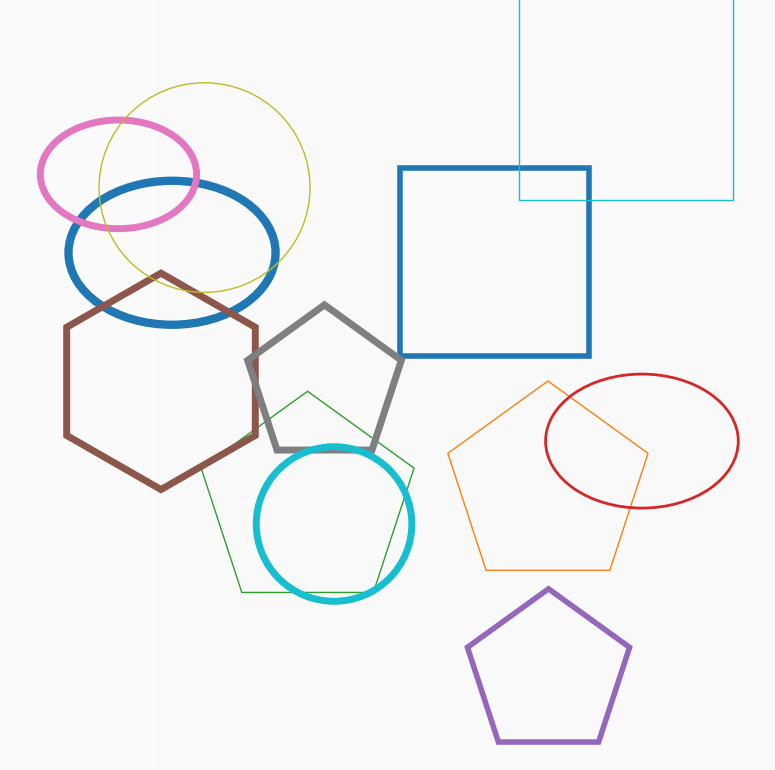[{"shape": "square", "thickness": 2, "radius": 0.61, "center": [0.638, 0.659]}, {"shape": "oval", "thickness": 3, "radius": 0.67, "center": [0.222, 0.672]}, {"shape": "pentagon", "thickness": 0.5, "radius": 0.68, "center": [0.707, 0.369]}, {"shape": "pentagon", "thickness": 0.5, "radius": 0.72, "center": [0.397, 0.347]}, {"shape": "oval", "thickness": 1, "radius": 0.62, "center": [0.828, 0.427]}, {"shape": "pentagon", "thickness": 2, "radius": 0.55, "center": [0.708, 0.125]}, {"shape": "hexagon", "thickness": 2.5, "radius": 0.7, "center": [0.208, 0.505]}, {"shape": "oval", "thickness": 2.5, "radius": 0.5, "center": [0.153, 0.774]}, {"shape": "pentagon", "thickness": 2.5, "radius": 0.52, "center": [0.419, 0.5]}, {"shape": "circle", "thickness": 0.5, "radius": 0.68, "center": [0.264, 0.756]}, {"shape": "square", "thickness": 0.5, "radius": 0.69, "center": [0.807, 0.878]}, {"shape": "circle", "thickness": 2.5, "radius": 0.5, "center": [0.431, 0.319]}]